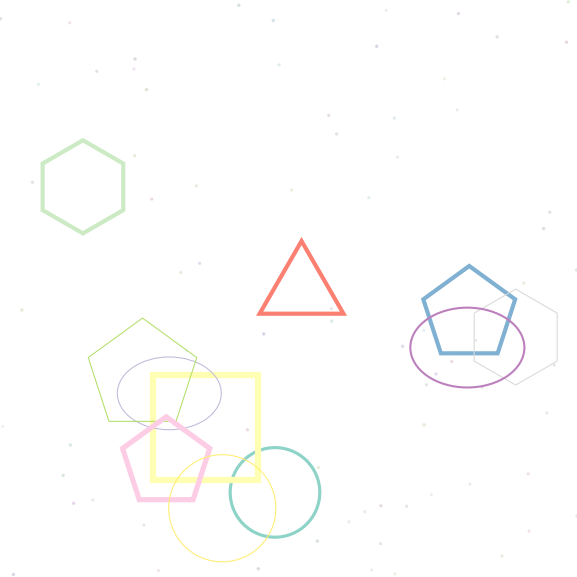[{"shape": "circle", "thickness": 1.5, "radius": 0.39, "center": [0.476, 0.147]}, {"shape": "square", "thickness": 3, "radius": 0.45, "center": [0.356, 0.259]}, {"shape": "oval", "thickness": 0.5, "radius": 0.45, "center": [0.293, 0.318]}, {"shape": "triangle", "thickness": 2, "radius": 0.42, "center": [0.522, 0.498]}, {"shape": "pentagon", "thickness": 2, "radius": 0.42, "center": [0.813, 0.455]}, {"shape": "pentagon", "thickness": 0.5, "radius": 0.49, "center": [0.247, 0.349]}, {"shape": "pentagon", "thickness": 2.5, "radius": 0.4, "center": [0.288, 0.198]}, {"shape": "hexagon", "thickness": 0.5, "radius": 0.42, "center": [0.893, 0.415]}, {"shape": "oval", "thickness": 1, "radius": 0.49, "center": [0.809, 0.397]}, {"shape": "hexagon", "thickness": 2, "radius": 0.4, "center": [0.144, 0.676]}, {"shape": "circle", "thickness": 0.5, "radius": 0.46, "center": [0.385, 0.119]}]